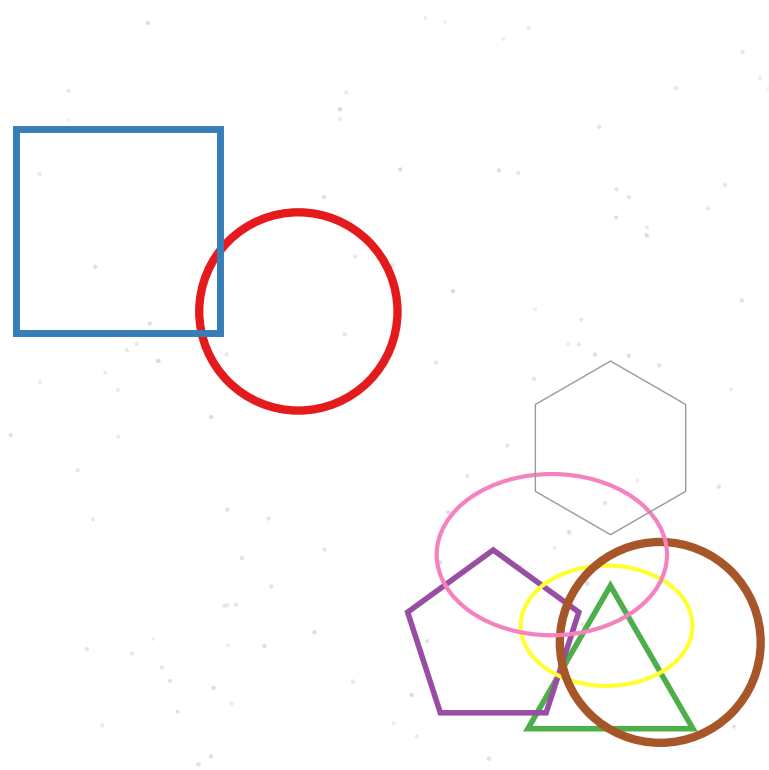[{"shape": "circle", "thickness": 3, "radius": 0.64, "center": [0.387, 0.596]}, {"shape": "square", "thickness": 2.5, "radius": 0.66, "center": [0.153, 0.7]}, {"shape": "triangle", "thickness": 2, "radius": 0.62, "center": [0.793, 0.116]}, {"shape": "pentagon", "thickness": 2, "radius": 0.58, "center": [0.641, 0.169]}, {"shape": "oval", "thickness": 1.5, "radius": 0.56, "center": [0.788, 0.187]}, {"shape": "circle", "thickness": 3, "radius": 0.65, "center": [0.857, 0.166]}, {"shape": "oval", "thickness": 1.5, "radius": 0.75, "center": [0.717, 0.28]}, {"shape": "hexagon", "thickness": 0.5, "radius": 0.56, "center": [0.793, 0.418]}]